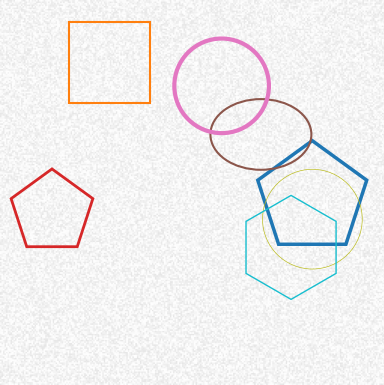[{"shape": "pentagon", "thickness": 2.5, "radius": 0.74, "center": [0.811, 0.486]}, {"shape": "square", "thickness": 1.5, "radius": 0.53, "center": [0.285, 0.837]}, {"shape": "pentagon", "thickness": 2, "radius": 0.56, "center": [0.135, 0.45]}, {"shape": "oval", "thickness": 1.5, "radius": 0.66, "center": [0.678, 0.651]}, {"shape": "circle", "thickness": 3, "radius": 0.61, "center": [0.576, 0.777]}, {"shape": "circle", "thickness": 0.5, "radius": 0.65, "center": [0.811, 0.431]}, {"shape": "hexagon", "thickness": 1, "radius": 0.68, "center": [0.756, 0.357]}]